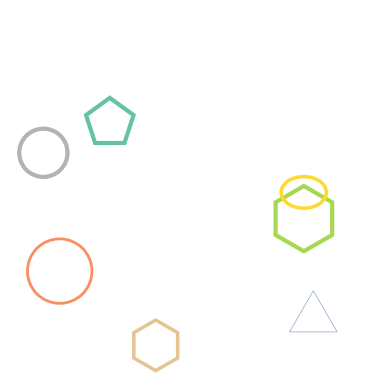[{"shape": "pentagon", "thickness": 3, "radius": 0.32, "center": [0.285, 0.681]}, {"shape": "circle", "thickness": 2, "radius": 0.42, "center": [0.155, 0.296]}, {"shape": "triangle", "thickness": 0.5, "radius": 0.36, "center": [0.814, 0.174]}, {"shape": "hexagon", "thickness": 3, "radius": 0.42, "center": [0.789, 0.432]}, {"shape": "oval", "thickness": 2.5, "radius": 0.29, "center": [0.789, 0.5]}, {"shape": "hexagon", "thickness": 2.5, "radius": 0.33, "center": [0.405, 0.103]}, {"shape": "circle", "thickness": 3, "radius": 0.31, "center": [0.113, 0.603]}]